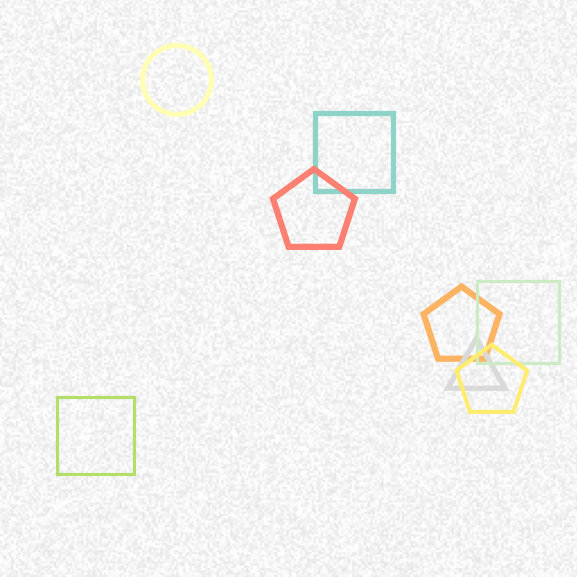[{"shape": "square", "thickness": 2.5, "radius": 0.34, "center": [0.614, 0.735]}, {"shape": "circle", "thickness": 2.5, "radius": 0.3, "center": [0.306, 0.861]}, {"shape": "pentagon", "thickness": 3, "radius": 0.37, "center": [0.544, 0.632]}, {"shape": "pentagon", "thickness": 3, "radius": 0.35, "center": [0.799, 0.434]}, {"shape": "square", "thickness": 1.5, "radius": 0.33, "center": [0.165, 0.245]}, {"shape": "triangle", "thickness": 2.5, "radius": 0.29, "center": [0.825, 0.356]}, {"shape": "square", "thickness": 1.5, "radius": 0.36, "center": [0.898, 0.442]}, {"shape": "pentagon", "thickness": 2, "radius": 0.32, "center": [0.852, 0.338]}]